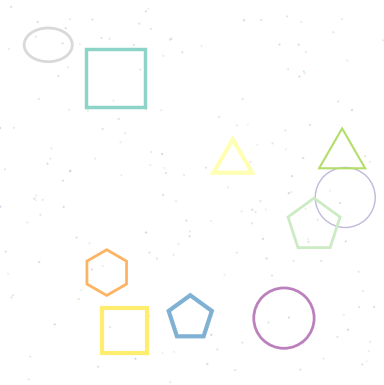[{"shape": "square", "thickness": 2.5, "radius": 0.38, "center": [0.3, 0.798]}, {"shape": "triangle", "thickness": 3, "radius": 0.29, "center": [0.605, 0.58]}, {"shape": "circle", "thickness": 1, "radius": 0.39, "center": [0.897, 0.487]}, {"shape": "pentagon", "thickness": 3, "radius": 0.29, "center": [0.494, 0.174]}, {"shape": "hexagon", "thickness": 2, "radius": 0.3, "center": [0.277, 0.292]}, {"shape": "triangle", "thickness": 1.5, "radius": 0.35, "center": [0.889, 0.597]}, {"shape": "oval", "thickness": 2, "radius": 0.31, "center": [0.125, 0.884]}, {"shape": "circle", "thickness": 2, "radius": 0.39, "center": [0.738, 0.174]}, {"shape": "pentagon", "thickness": 2, "radius": 0.36, "center": [0.816, 0.414]}, {"shape": "square", "thickness": 3, "radius": 0.29, "center": [0.324, 0.141]}]